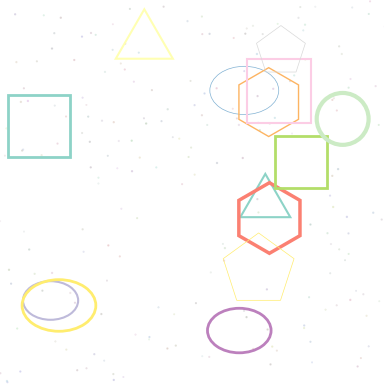[{"shape": "triangle", "thickness": 1.5, "radius": 0.37, "center": [0.689, 0.473]}, {"shape": "square", "thickness": 2, "radius": 0.41, "center": [0.102, 0.673]}, {"shape": "triangle", "thickness": 1.5, "radius": 0.43, "center": [0.375, 0.89]}, {"shape": "oval", "thickness": 1.5, "radius": 0.36, "center": [0.131, 0.22]}, {"shape": "hexagon", "thickness": 2.5, "radius": 0.46, "center": [0.7, 0.434]}, {"shape": "oval", "thickness": 0.5, "radius": 0.45, "center": [0.635, 0.765]}, {"shape": "hexagon", "thickness": 1, "radius": 0.45, "center": [0.698, 0.735]}, {"shape": "square", "thickness": 2, "radius": 0.34, "center": [0.783, 0.579]}, {"shape": "square", "thickness": 1.5, "radius": 0.41, "center": [0.725, 0.764]}, {"shape": "pentagon", "thickness": 0.5, "radius": 0.33, "center": [0.73, 0.867]}, {"shape": "oval", "thickness": 2, "radius": 0.41, "center": [0.622, 0.141]}, {"shape": "circle", "thickness": 3, "radius": 0.34, "center": [0.89, 0.691]}, {"shape": "pentagon", "thickness": 0.5, "radius": 0.48, "center": [0.672, 0.298]}, {"shape": "oval", "thickness": 2, "radius": 0.48, "center": [0.153, 0.207]}]